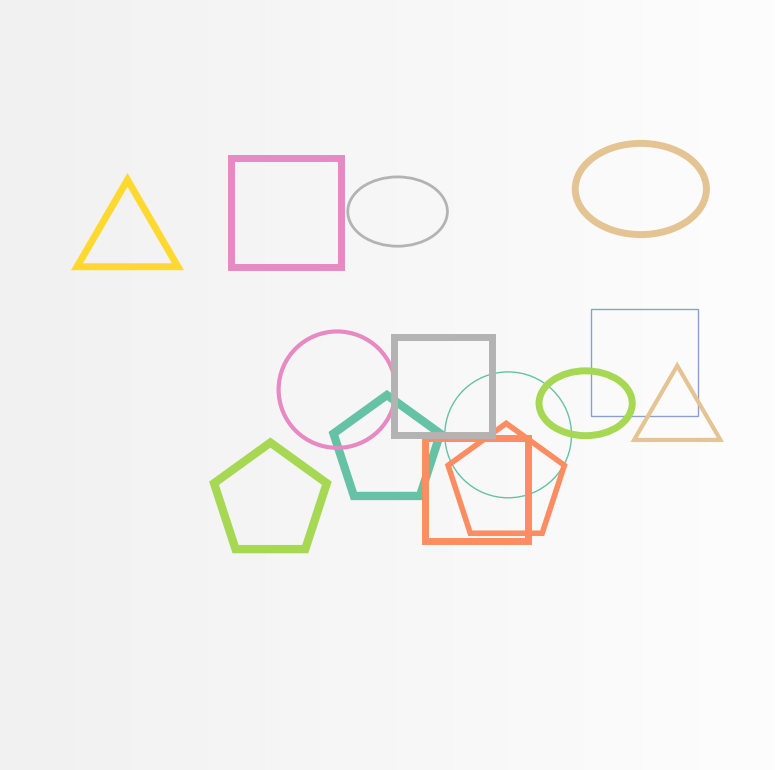[{"shape": "circle", "thickness": 0.5, "radius": 0.41, "center": [0.656, 0.435]}, {"shape": "pentagon", "thickness": 3, "radius": 0.36, "center": [0.499, 0.415]}, {"shape": "square", "thickness": 2.5, "radius": 0.33, "center": [0.615, 0.364]}, {"shape": "pentagon", "thickness": 2, "radius": 0.39, "center": [0.653, 0.371]}, {"shape": "square", "thickness": 0.5, "radius": 0.35, "center": [0.831, 0.529]}, {"shape": "circle", "thickness": 1.5, "radius": 0.38, "center": [0.435, 0.494]}, {"shape": "square", "thickness": 2.5, "radius": 0.35, "center": [0.369, 0.724]}, {"shape": "pentagon", "thickness": 3, "radius": 0.38, "center": [0.349, 0.349]}, {"shape": "oval", "thickness": 2.5, "radius": 0.3, "center": [0.756, 0.476]}, {"shape": "triangle", "thickness": 2.5, "radius": 0.38, "center": [0.164, 0.691]}, {"shape": "triangle", "thickness": 1.5, "radius": 0.32, "center": [0.874, 0.461]}, {"shape": "oval", "thickness": 2.5, "radius": 0.42, "center": [0.827, 0.755]}, {"shape": "square", "thickness": 2.5, "radius": 0.32, "center": [0.571, 0.499]}, {"shape": "oval", "thickness": 1, "radius": 0.32, "center": [0.513, 0.725]}]